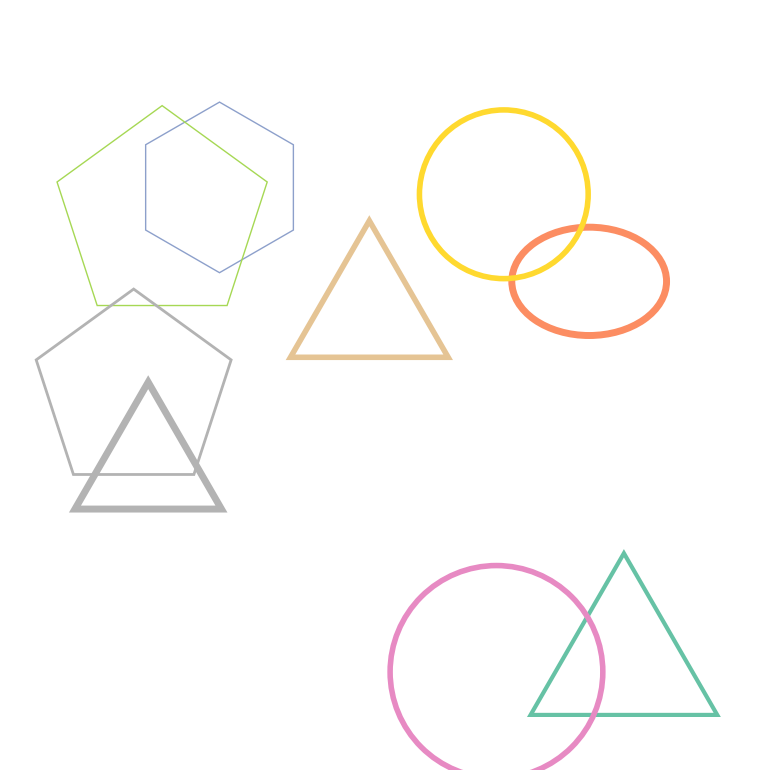[{"shape": "triangle", "thickness": 1.5, "radius": 0.7, "center": [0.81, 0.142]}, {"shape": "oval", "thickness": 2.5, "radius": 0.5, "center": [0.765, 0.635]}, {"shape": "hexagon", "thickness": 0.5, "radius": 0.55, "center": [0.285, 0.757]}, {"shape": "circle", "thickness": 2, "radius": 0.69, "center": [0.645, 0.127]}, {"shape": "pentagon", "thickness": 0.5, "radius": 0.72, "center": [0.211, 0.719]}, {"shape": "circle", "thickness": 2, "radius": 0.55, "center": [0.654, 0.748]}, {"shape": "triangle", "thickness": 2, "radius": 0.59, "center": [0.48, 0.595]}, {"shape": "pentagon", "thickness": 1, "radius": 0.67, "center": [0.174, 0.491]}, {"shape": "triangle", "thickness": 2.5, "radius": 0.55, "center": [0.192, 0.394]}]